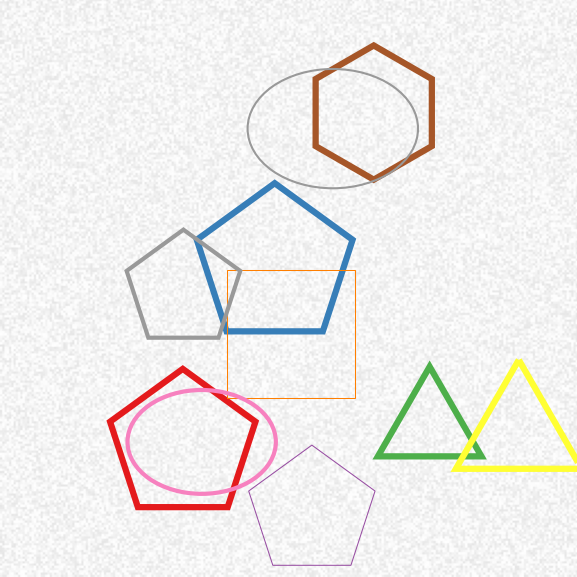[{"shape": "pentagon", "thickness": 3, "radius": 0.66, "center": [0.316, 0.228]}, {"shape": "pentagon", "thickness": 3, "radius": 0.71, "center": [0.476, 0.54]}, {"shape": "triangle", "thickness": 3, "radius": 0.52, "center": [0.744, 0.261]}, {"shape": "pentagon", "thickness": 0.5, "radius": 0.58, "center": [0.54, 0.113]}, {"shape": "square", "thickness": 0.5, "radius": 0.56, "center": [0.504, 0.421]}, {"shape": "triangle", "thickness": 3, "radius": 0.63, "center": [0.898, 0.25]}, {"shape": "hexagon", "thickness": 3, "radius": 0.58, "center": [0.647, 0.804]}, {"shape": "oval", "thickness": 2, "radius": 0.64, "center": [0.349, 0.234]}, {"shape": "pentagon", "thickness": 2, "radius": 0.52, "center": [0.318, 0.498]}, {"shape": "oval", "thickness": 1, "radius": 0.74, "center": [0.576, 0.776]}]